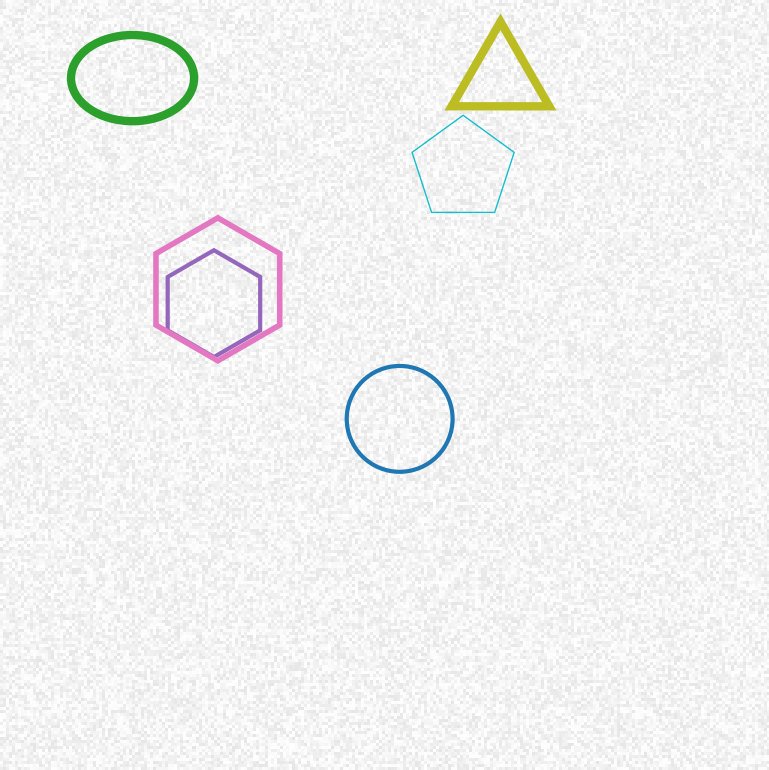[{"shape": "circle", "thickness": 1.5, "radius": 0.34, "center": [0.519, 0.456]}, {"shape": "oval", "thickness": 3, "radius": 0.4, "center": [0.172, 0.899]}, {"shape": "hexagon", "thickness": 1.5, "radius": 0.35, "center": [0.278, 0.606]}, {"shape": "hexagon", "thickness": 2, "radius": 0.46, "center": [0.283, 0.624]}, {"shape": "triangle", "thickness": 3, "radius": 0.37, "center": [0.65, 0.899]}, {"shape": "pentagon", "thickness": 0.5, "radius": 0.35, "center": [0.601, 0.781]}]